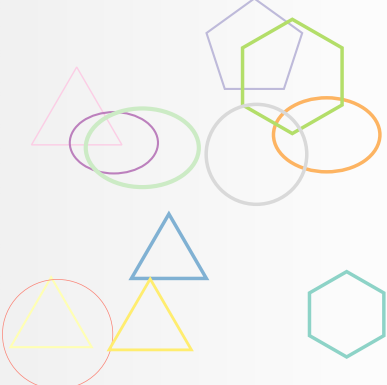[{"shape": "hexagon", "thickness": 2.5, "radius": 0.55, "center": [0.895, 0.184]}, {"shape": "triangle", "thickness": 1.5, "radius": 0.61, "center": [0.132, 0.159]}, {"shape": "pentagon", "thickness": 1.5, "radius": 0.65, "center": [0.656, 0.874]}, {"shape": "circle", "thickness": 0.5, "radius": 0.71, "center": [0.149, 0.132]}, {"shape": "triangle", "thickness": 2.5, "radius": 0.56, "center": [0.436, 0.333]}, {"shape": "oval", "thickness": 2.5, "radius": 0.69, "center": [0.843, 0.65]}, {"shape": "hexagon", "thickness": 2.5, "radius": 0.74, "center": [0.754, 0.801]}, {"shape": "triangle", "thickness": 1, "radius": 0.67, "center": [0.198, 0.691]}, {"shape": "circle", "thickness": 2.5, "radius": 0.65, "center": [0.662, 0.599]}, {"shape": "oval", "thickness": 1.5, "radius": 0.57, "center": [0.294, 0.629]}, {"shape": "oval", "thickness": 3, "radius": 0.73, "center": [0.367, 0.616]}, {"shape": "triangle", "thickness": 2, "radius": 0.61, "center": [0.388, 0.153]}]